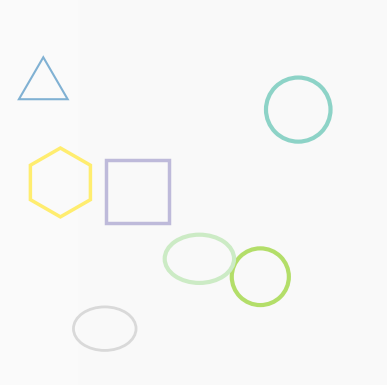[{"shape": "circle", "thickness": 3, "radius": 0.42, "center": [0.77, 0.715]}, {"shape": "square", "thickness": 2.5, "radius": 0.41, "center": [0.356, 0.503]}, {"shape": "triangle", "thickness": 1.5, "radius": 0.36, "center": [0.112, 0.779]}, {"shape": "circle", "thickness": 3, "radius": 0.37, "center": [0.672, 0.281]}, {"shape": "oval", "thickness": 2, "radius": 0.4, "center": [0.27, 0.146]}, {"shape": "oval", "thickness": 3, "radius": 0.45, "center": [0.515, 0.328]}, {"shape": "hexagon", "thickness": 2.5, "radius": 0.45, "center": [0.156, 0.526]}]